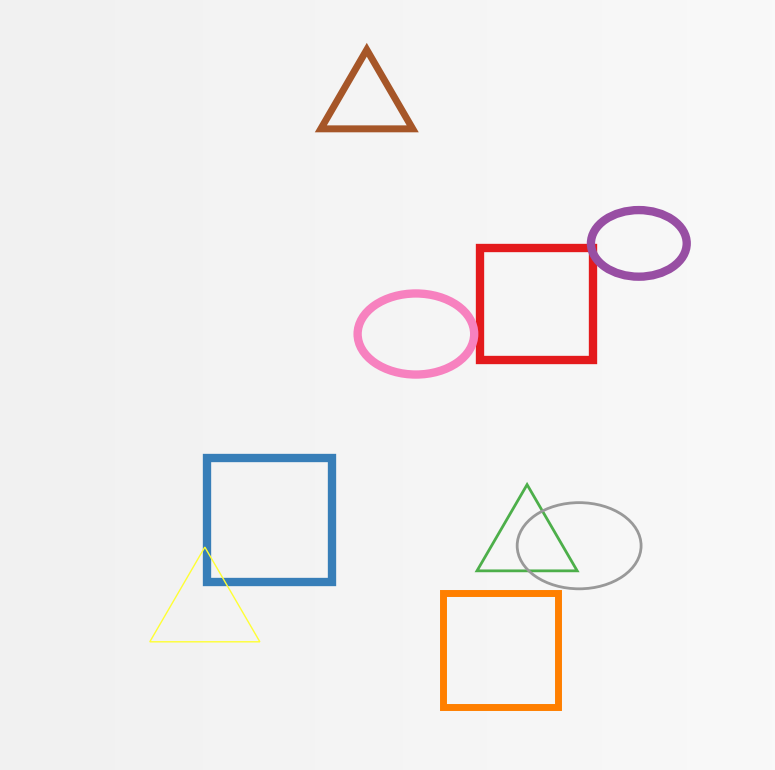[{"shape": "square", "thickness": 3, "radius": 0.36, "center": [0.693, 0.605]}, {"shape": "square", "thickness": 3, "radius": 0.4, "center": [0.347, 0.325]}, {"shape": "triangle", "thickness": 1, "radius": 0.37, "center": [0.68, 0.296]}, {"shape": "oval", "thickness": 3, "radius": 0.31, "center": [0.824, 0.684]}, {"shape": "square", "thickness": 2.5, "radius": 0.37, "center": [0.646, 0.155]}, {"shape": "triangle", "thickness": 0.5, "radius": 0.41, "center": [0.264, 0.207]}, {"shape": "triangle", "thickness": 2.5, "radius": 0.34, "center": [0.473, 0.867]}, {"shape": "oval", "thickness": 3, "radius": 0.38, "center": [0.537, 0.566]}, {"shape": "oval", "thickness": 1, "radius": 0.4, "center": [0.747, 0.291]}]